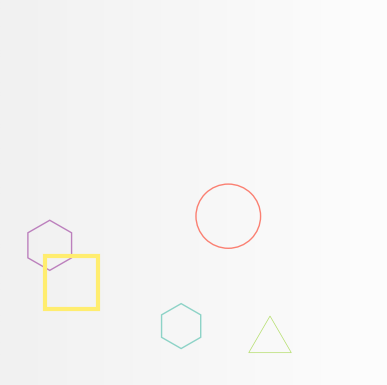[{"shape": "hexagon", "thickness": 1, "radius": 0.29, "center": [0.467, 0.153]}, {"shape": "circle", "thickness": 1, "radius": 0.42, "center": [0.589, 0.438]}, {"shape": "triangle", "thickness": 0.5, "radius": 0.32, "center": [0.697, 0.116]}, {"shape": "hexagon", "thickness": 1, "radius": 0.33, "center": [0.128, 0.363]}, {"shape": "square", "thickness": 3, "radius": 0.34, "center": [0.185, 0.267]}]